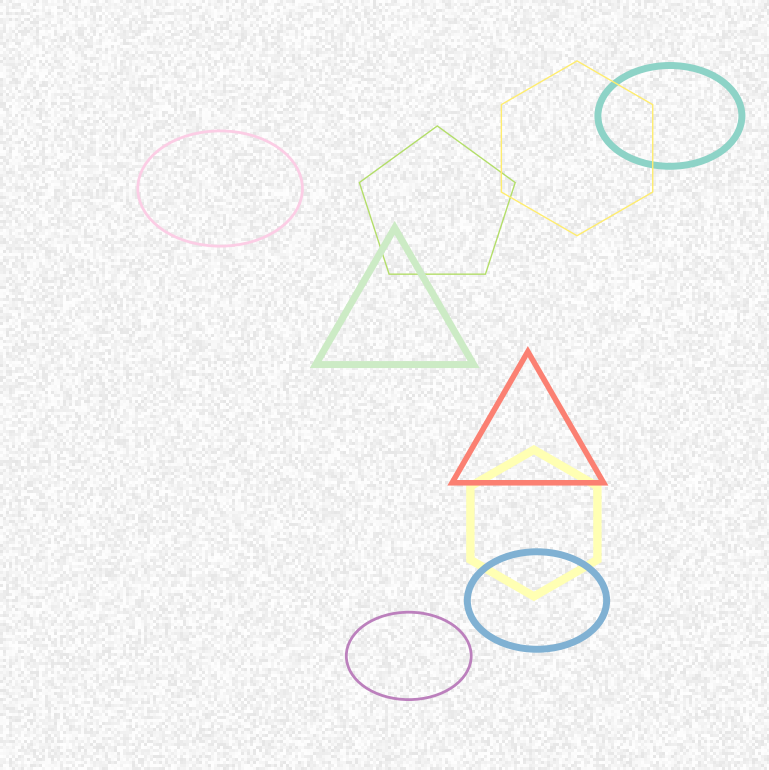[{"shape": "oval", "thickness": 2.5, "radius": 0.47, "center": [0.87, 0.849]}, {"shape": "hexagon", "thickness": 3, "radius": 0.48, "center": [0.693, 0.321]}, {"shape": "triangle", "thickness": 2, "radius": 0.57, "center": [0.686, 0.43]}, {"shape": "oval", "thickness": 2.5, "radius": 0.45, "center": [0.697, 0.22]}, {"shape": "pentagon", "thickness": 0.5, "radius": 0.53, "center": [0.568, 0.73]}, {"shape": "oval", "thickness": 1, "radius": 0.53, "center": [0.286, 0.755]}, {"shape": "oval", "thickness": 1, "radius": 0.41, "center": [0.531, 0.148]}, {"shape": "triangle", "thickness": 2.5, "radius": 0.59, "center": [0.513, 0.586]}, {"shape": "hexagon", "thickness": 0.5, "radius": 0.57, "center": [0.749, 0.807]}]